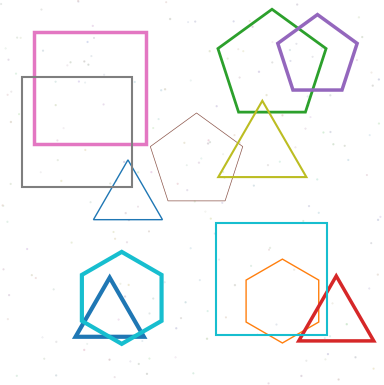[{"shape": "triangle", "thickness": 1, "radius": 0.52, "center": [0.332, 0.481]}, {"shape": "triangle", "thickness": 3, "radius": 0.51, "center": [0.285, 0.176]}, {"shape": "hexagon", "thickness": 1, "radius": 0.54, "center": [0.734, 0.218]}, {"shape": "pentagon", "thickness": 2, "radius": 0.74, "center": [0.706, 0.828]}, {"shape": "triangle", "thickness": 2.5, "radius": 0.56, "center": [0.873, 0.171]}, {"shape": "pentagon", "thickness": 2.5, "radius": 0.54, "center": [0.825, 0.854]}, {"shape": "pentagon", "thickness": 0.5, "radius": 0.63, "center": [0.51, 0.58]}, {"shape": "square", "thickness": 2.5, "radius": 0.73, "center": [0.234, 0.772]}, {"shape": "square", "thickness": 1.5, "radius": 0.71, "center": [0.2, 0.656]}, {"shape": "triangle", "thickness": 1.5, "radius": 0.66, "center": [0.681, 0.606]}, {"shape": "hexagon", "thickness": 3, "radius": 0.6, "center": [0.316, 0.226]}, {"shape": "square", "thickness": 1.5, "radius": 0.73, "center": [0.705, 0.275]}]